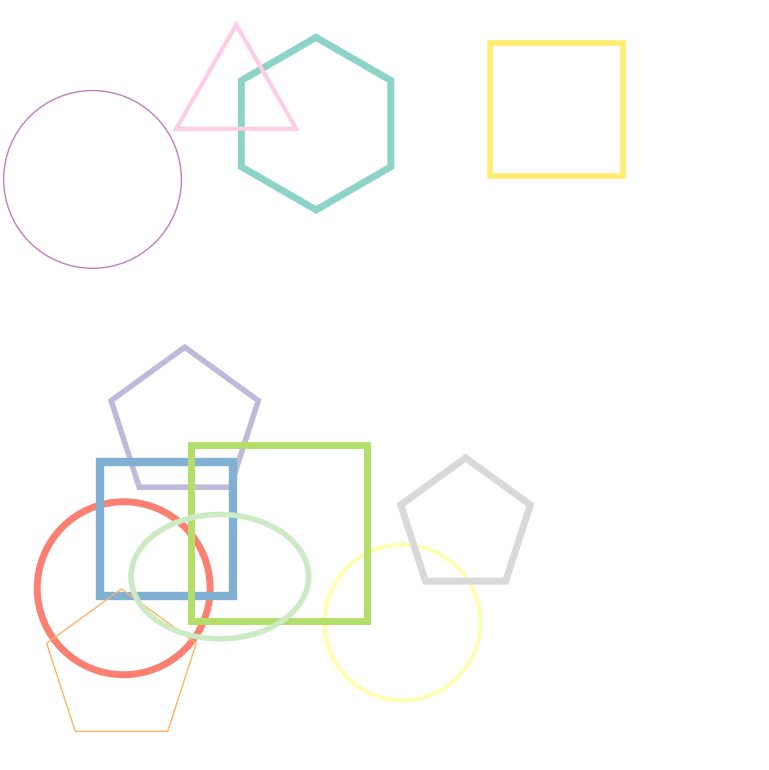[{"shape": "hexagon", "thickness": 2.5, "radius": 0.56, "center": [0.411, 0.839]}, {"shape": "circle", "thickness": 1.5, "radius": 0.51, "center": [0.523, 0.192]}, {"shape": "pentagon", "thickness": 2, "radius": 0.5, "center": [0.24, 0.449]}, {"shape": "circle", "thickness": 2.5, "radius": 0.56, "center": [0.161, 0.236]}, {"shape": "square", "thickness": 3, "radius": 0.43, "center": [0.216, 0.313]}, {"shape": "pentagon", "thickness": 0.5, "radius": 0.51, "center": [0.158, 0.133]}, {"shape": "square", "thickness": 2.5, "radius": 0.57, "center": [0.363, 0.308]}, {"shape": "triangle", "thickness": 1.5, "radius": 0.45, "center": [0.307, 0.878]}, {"shape": "pentagon", "thickness": 2.5, "radius": 0.44, "center": [0.605, 0.317]}, {"shape": "circle", "thickness": 0.5, "radius": 0.58, "center": [0.12, 0.767]}, {"shape": "oval", "thickness": 2, "radius": 0.58, "center": [0.285, 0.251]}, {"shape": "square", "thickness": 2, "radius": 0.43, "center": [0.722, 0.858]}]